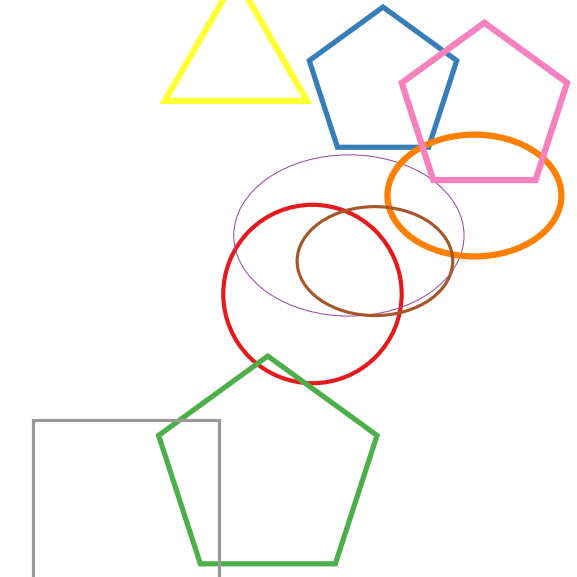[{"shape": "circle", "thickness": 2, "radius": 0.77, "center": [0.541, 0.49]}, {"shape": "pentagon", "thickness": 2.5, "radius": 0.67, "center": [0.663, 0.853]}, {"shape": "pentagon", "thickness": 2.5, "radius": 0.99, "center": [0.464, 0.184]}, {"shape": "oval", "thickness": 0.5, "radius": 1.0, "center": [0.604, 0.591]}, {"shape": "oval", "thickness": 3, "radius": 0.75, "center": [0.822, 0.661]}, {"shape": "triangle", "thickness": 3, "radius": 0.71, "center": [0.408, 0.896]}, {"shape": "oval", "thickness": 1.5, "radius": 0.67, "center": [0.649, 0.547]}, {"shape": "pentagon", "thickness": 3, "radius": 0.75, "center": [0.839, 0.809]}, {"shape": "square", "thickness": 1.5, "radius": 0.81, "center": [0.218, 0.111]}]